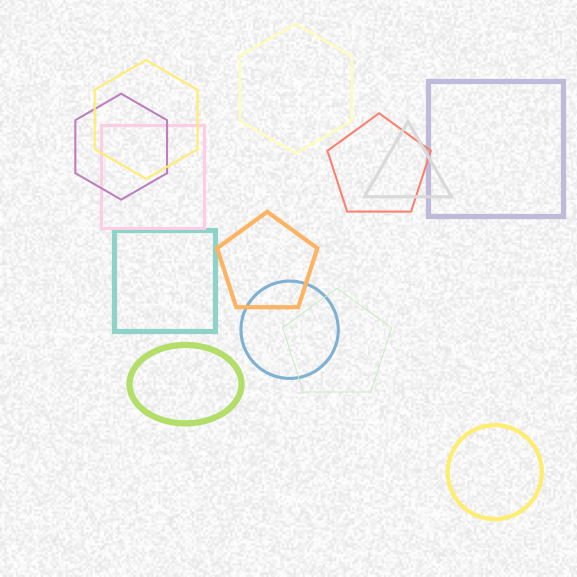[{"shape": "square", "thickness": 2.5, "radius": 0.43, "center": [0.285, 0.514]}, {"shape": "hexagon", "thickness": 1, "radius": 0.56, "center": [0.512, 0.846]}, {"shape": "square", "thickness": 2.5, "radius": 0.59, "center": [0.858, 0.743]}, {"shape": "pentagon", "thickness": 1, "radius": 0.47, "center": [0.656, 0.709]}, {"shape": "circle", "thickness": 1.5, "radius": 0.42, "center": [0.502, 0.428]}, {"shape": "pentagon", "thickness": 2, "radius": 0.46, "center": [0.463, 0.541]}, {"shape": "oval", "thickness": 3, "radius": 0.48, "center": [0.321, 0.334]}, {"shape": "square", "thickness": 1.5, "radius": 0.45, "center": [0.265, 0.693]}, {"shape": "triangle", "thickness": 1.5, "radius": 0.43, "center": [0.706, 0.702]}, {"shape": "hexagon", "thickness": 1, "radius": 0.46, "center": [0.21, 0.745]}, {"shape": "pentagon", "thickness": 0.5, "radius": 0.5, "center": [0.584, 0.401]}, {"shape": "circle", "thickness": 2, "radius": 0.41, "center": [0.857, 0.182]}, {"shape": "hexagon", "thickness": 1, "radius": 0.51, "center": [0.253, 0.792]}]